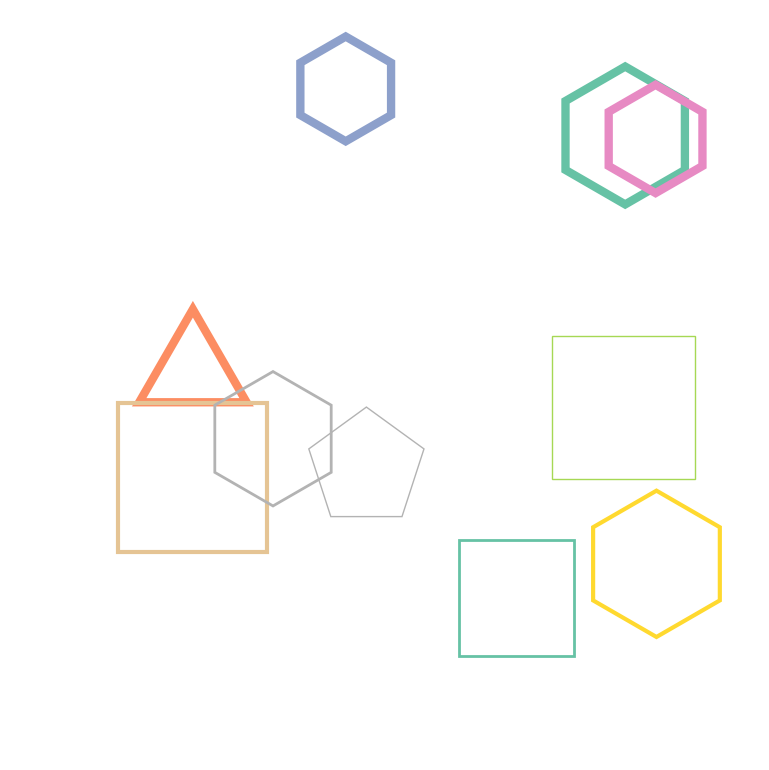[{"shape": "square", "thickness": 1, "radius": 0.37, "center": [0.671, 0.224]}, {"shape": "hexagon", "thickness": 3, "radius": 0.45, "center": [0.812, 0.824]}, {"shape": "triangle", "thickness": 3, "radius": 0.4, "center": [0.251, 0.518]}, {"shape": "hexagon", "thickness": 3, "radius": 0.34, "center": [0.449, 0.885]}, {"shape": "hexagon", "thickness": 3, "radius": 0.35, "center": [0.851, 0.82]}, {"shape": "square", "thickness": 0.5, "radius": 0.46, "center": [0.81, 0.471]}, {"shape": "hexagon", "thickness": 1.5, "radius": 0.48, "center": [0.853, 0.268]}, {"shape": "square", "thickness": 1.5, "radius": 0.48, "center": [0.25, 0.38]}, {"shape": "pentagon", "thickness": 0.5, "radius": 0.39, "center": [0.476, 0.393]}, {"shape": "hexagon", "thickness": 1, "radius": 0.44, "center": [0.355, 0.43]}]